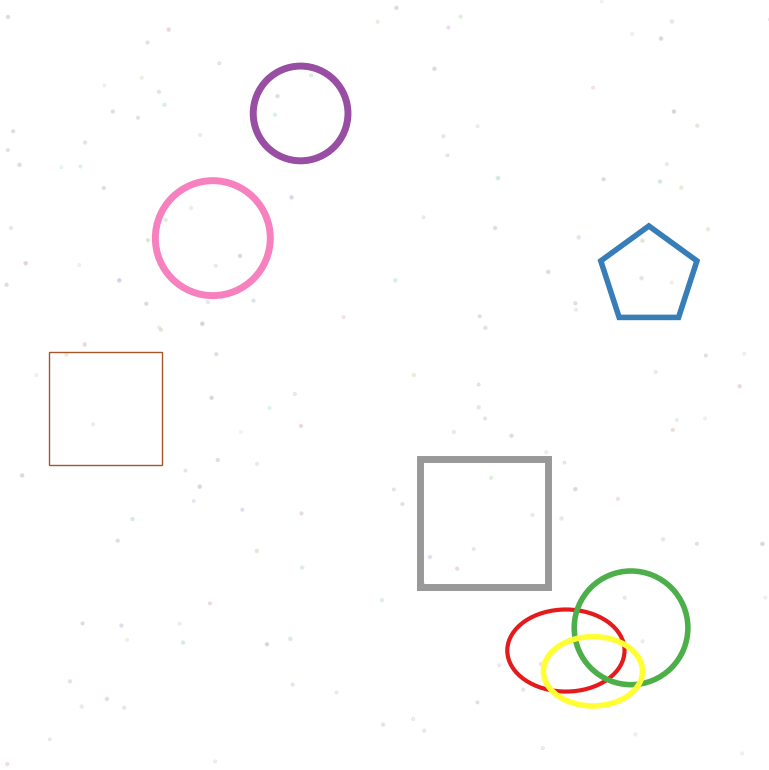[{"shape": "oval", "thickness": 1.5, "radius": 0.38, "center": [0.735, 0.155]}, {"shape": "pentagon", "thickness": 2, "radius": 0.33, "center": [0.843, 0.641]}, {"shape": "circle", "thickness": 2, "radius": 0.37, "center": [0.82, 0.185]}, {"shape": "circle", "thickness": 2.5, "radius": 0.31, "center": [0.39, 0.853]}, {"shape": "oval", "thickness": 2, "radius": 0.32, "center": [0.77, 0.128]}, {"shape": "square", "thickness": 0.5, "radius": 0.37, "center": [0.137, 0.469]}, {"shape": "circle", "thickness": 2.5, "radius": 0.37, "center": [0.276, 0.691]}, {"shape": "square", "thickness": 2.5, "radius": 0.42, "center": [0.628, 0.321]}]